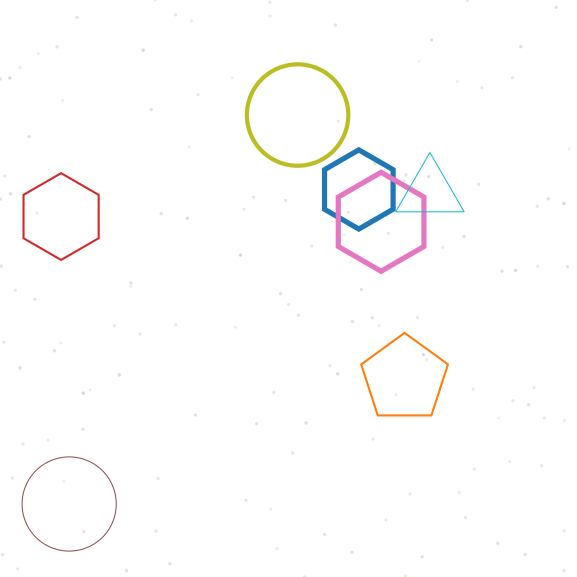[{"shape": "hexagon", "thickness": 2.5, "radius": 0.34, "center": [0.621, 0.671]}, {"shape": "pentagon", "thickness": 1, "radius": 0.4, "center": [0.701, 0.344]}, {"shape": "hexagon", "thickness": 1, "radius": 0.38, "center": [0.106, 0.624]}, {"shape": "circle", "thickness": 0.5, "radius": 0.41, "center": [0.12, 0.126]}, {"shape": "hexagon", "thickness": 2.5, "radius": 0.43, "center": [0.66, 0.615]}, {"shape": "circle", "thickness": 2, "radius": 0.44, "center": [0.515, 0.8]}, {"shape": "triangle", "thickness": 0.5, "radius": 0.34, "center": [0.744, 0.667]}]